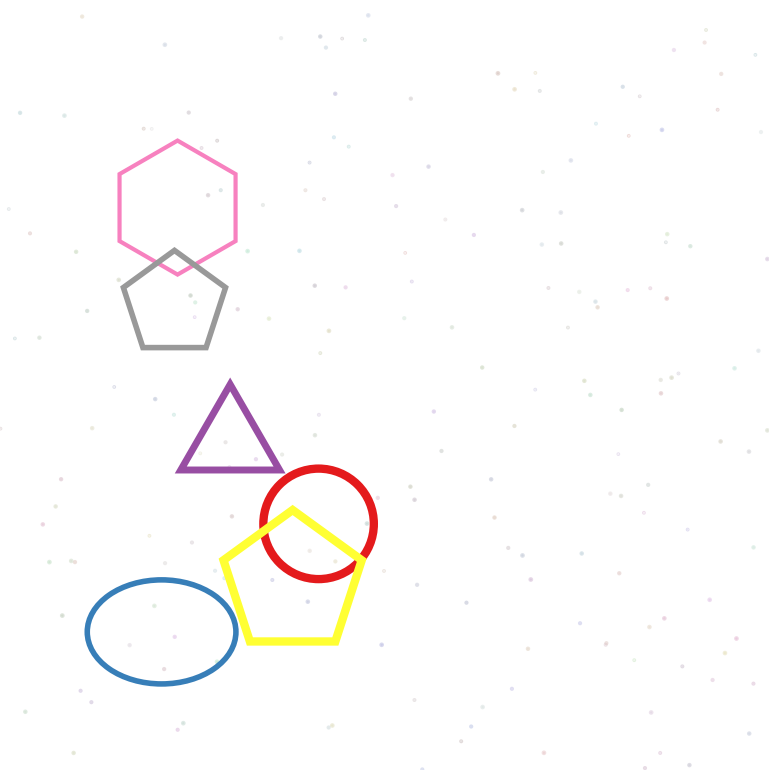[{"shape": "circle", "thickness": 3, "radius": 0.36, "center": [0.414, 0.32]}, {"shape": "oval", "thickness": 2, "radius": 0.48, "center": [0.21, 0.179]}, {"shape": "triangle", "thickness": 2.5, "radius": 0.37, "center": [0.299, 0.427]}, {"shape": "pentagon", "thickness": 3, "radius": 0.47, "center": [0.38, 0.243]}, {"shape": "hexagon", "thickness": 1.5, "radius": 0.44, "center": [0.231, 0.73]}, {"shape": "pentagon", "thickness": 2, "radius": 0.35, "center": [0.227, 0.605]}]